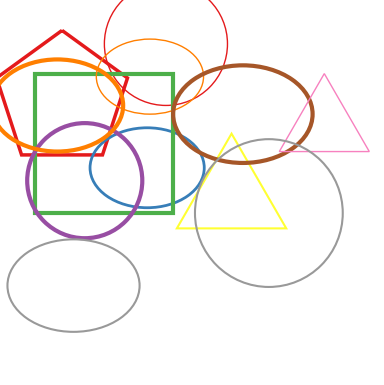[{"shape": "circle", "thickness": 1, "radius": 0.8, "center": [0.431, 0.886]}, {"shape": "pentagon", "thickness": 2.5, "radius": 0.89, "center": [0.161, 0.742]}, {"shape": "oval", "thickness": 2, "radius": 0.74, "center": [0.382, 0.564]}, {"shape": "square", "thickness": 3, "radius": 0.9, "center": [0.27, 0.626]}, {"shape": "circle", "thickness": 3, "radius": 0.75, "center": [0.22, 0.531]}, {"shape": "oval", "thickness": 3, "radius": 0.85, "center": [0.149, 0.726]}, {"shape": "oval", "thickness": 1, "radius": 0.7, "center": [0.389, 0.801]}, {"shape": "triangle", "thickness": 1.5, "radius": 0.82, "center": [0.601, 0.489]}, {"shape": "oval", "thickness": 3, "radius": 0.91, "center": [0.631, 0.704]}, {"shape": "triangle", "thickness": 1, "radius": 0.67, "center": [0.842, 0.674]}, {"shape": "oval", "thickness": 1.5, "radius": 0.86, "center": [0.191, 0.258]}, {"shape": "circle", "thickness": 1.5, "radius": 0.96, "center": [0.698, 0.447]}]